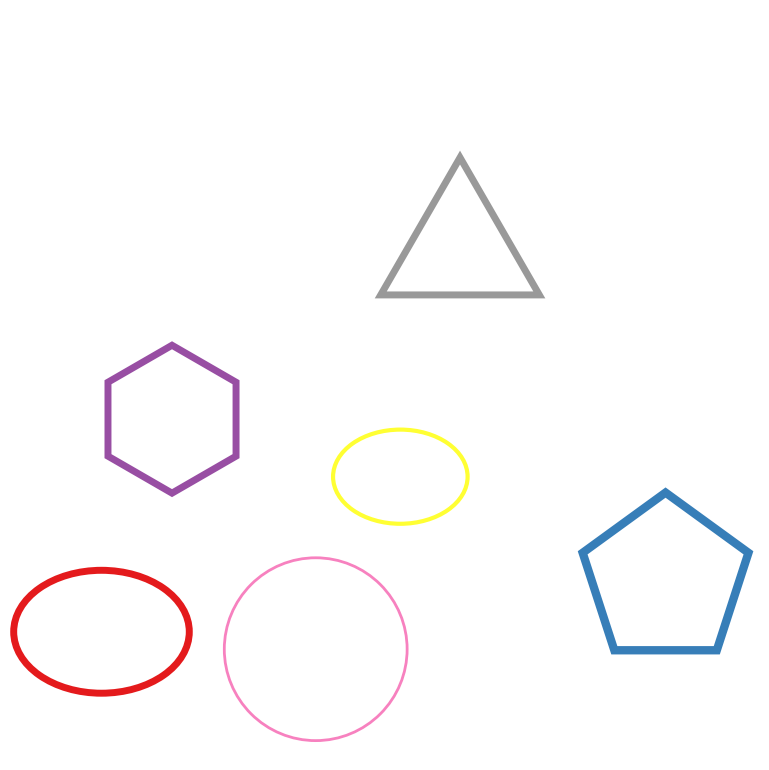[{"shape": "oval", "thickness": 2.5, "radius": 0.57, "center": [0.132, 0.18]}, {"shape": "pentagon", "thickness": 3, "radius": 0.57, "center": [0.864, 0.247]}, {"shape": "hexagon", "thickness": 2.5, "radius": 0.48, "center": [0.223, 0.456]}, {"shape": "oval", "thickness": 1.5, "radius": 0.44, "center": [0.52, 0.381]}, {"shape": "circle", "thickness": 1, "radius": 0.59, "center": [0.41, 0.157]}, {"shape": "triangle", "thickness": 2.5, "radius": 0.59, "center": [0.597, 0.676]}]